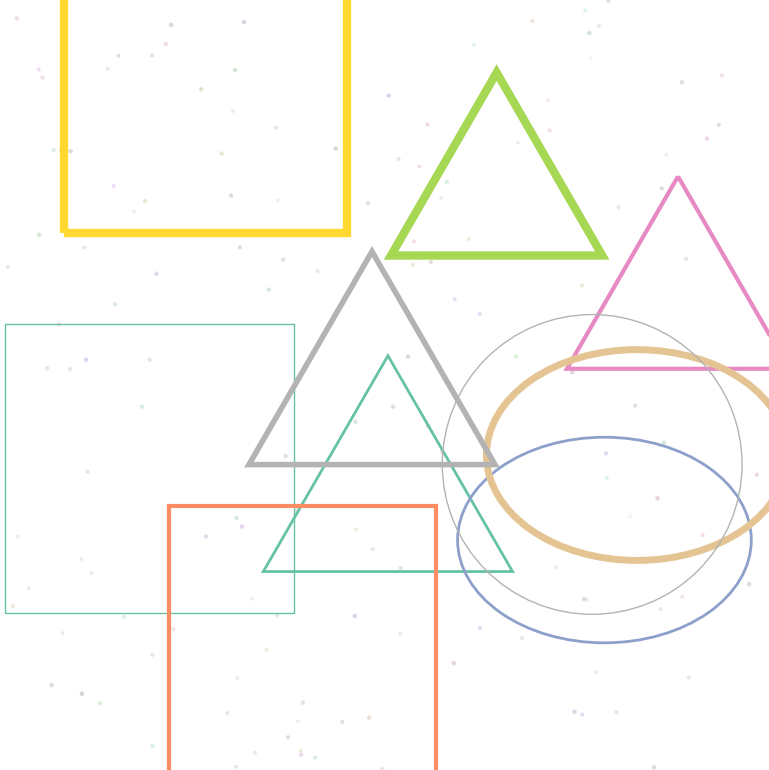[{"shape": "square", "thickness": 0.5, "radius": 0.94, "center": [0.194, 0.391]}, {"shape": "triangle", "thickness": 1, "radius": 0.93, "center": [0.504, 0.351]}, {"shape": "square", "thickness": 1.5, "radius": 0.87, "center": [0.393, 0.17]}, {"shape": "oval", "thickness": 1, "radius": 0.95, "center": [0.785, 0.299]}, {"shape": "triangle", "thickness": 1.5, "radius": 0.83, "center": [0.881, 0.604]}, {"shape": "triangle", "thickness": 3, "radius": 0.79, "center": [0.645, 0.747]}, {"shape": "square", "thickness": 3, "radius": 0.92, "center": [0.267, 0.882]}, {"shape": "oval", "thickness": 2.5, "radius": 0.98, "center": [0.827, 0.409]}, {"shape": "circle", "thickness": 0.5, "radius": 0.97, "center": [0.769, 0.397]}, {"shape": "triangle", "thickness": 2, "radius": 0.92, "center": [0.483, 0.489]}]